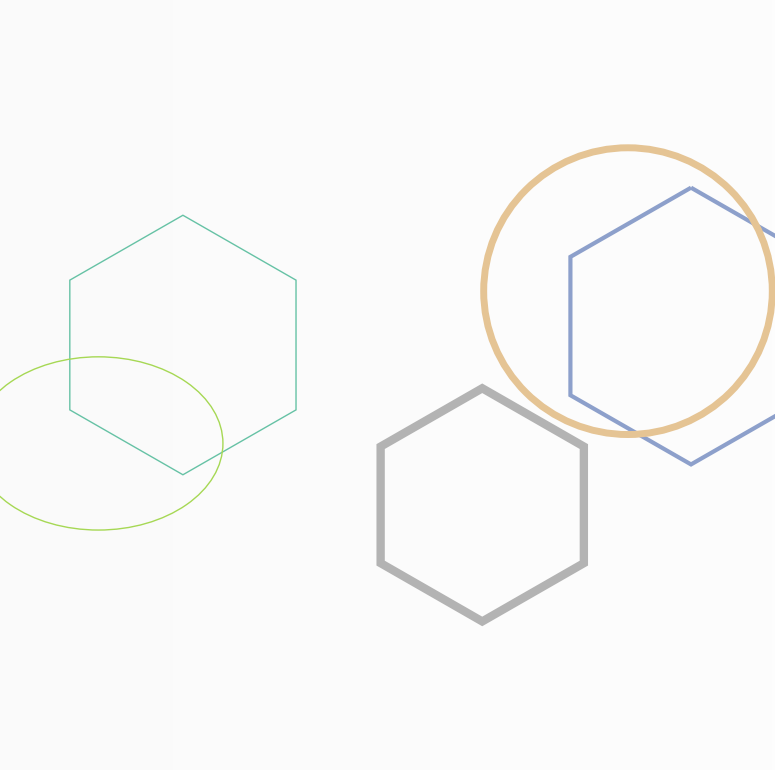[{"shape": "hexagon", "thickness": 0.5, "radius": 0.84, "center": [0.236, 0.552]}, {"shape": "hexagon", "thickness": 1.5, "radius": 0.9, "center": [0.892, 0.577]}, {"shape": "oval", "thickness": 0.5, "radius": 0.8, "center": [0.127, 0.424]}, {"shape": "circle", "thickness": 2.5, "radius": 0.93, "center": [0.81, 0.622]}, {"shape": "hexagon", "thickness": 3, "radius": 0.76, "center": [0.622, 0.344]}]